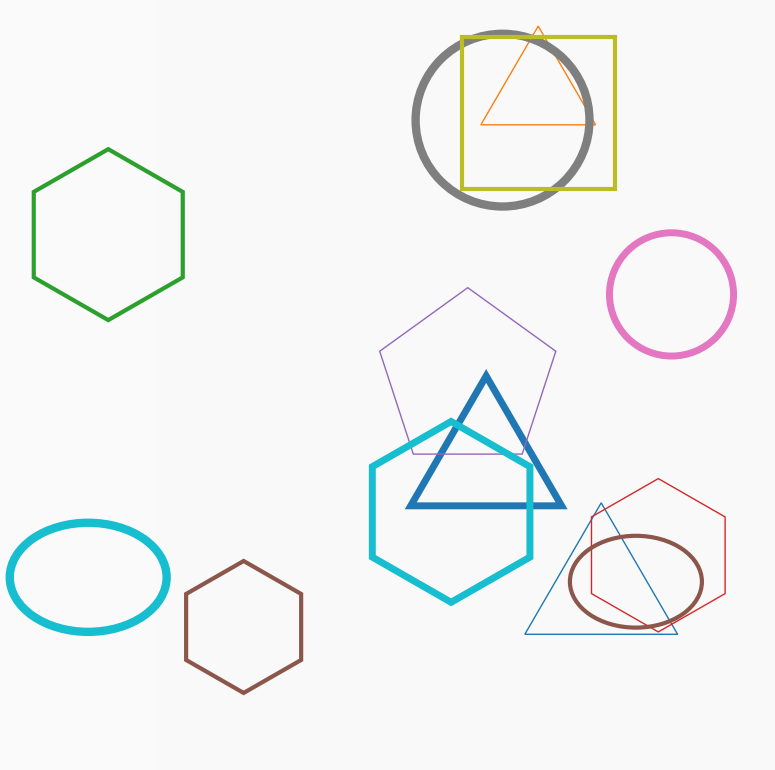[{"shape": "triangle", "thickness": 2.5, "radius": 0.56, "center": [0.627, 0.399]}, {"shape": "triangle", "thickness": 0.5, "radius": 0.57, "center": [0.776, 0.233]}, {"shape": "triangle", "thickness": 0.5, "radius": 0.43, "center": [0.694, 0.881]}, {"shape": "hexagon", "thickness": 1.5, "radius": 0.56, "center": [0.14, 0.695]}, {"shape": "hexagon", "thickness": 0.5, "radius": 0.5, "center": [0.849, 0.279]}, {"shape": "pentagon", "thickness": 0.5, "radius": 0.6, "center": [0.604, 0.507]}, {"shape": "hexagon", "thickness": 1.5, "radius": 0.43, "center": [0.314, 0.186]}, {"shape": "oval", "thickness": 1.5, "radius": 0.43, "center": [0.821, 0.245]}, {"shape": "circle", "thickness": 2.5, "radius": 0.4, "center": [0.866, 0.618]}, {"shape": "circle", "thickness": 3, "radius": 0.56, "center": [0.648, 0.844]}, {"shape": "square", "thickness": 1.5, "radius": 0.49, "center": [0.695, 0.854]}, {"shape": "oval", "thickness": 3, "radius": 0.51, "center": [0.114, 0.25]}, {"shape": "hexagon", "thickness": 2.5, "radius": 0.59, "center": [0.582, 0.335]}]